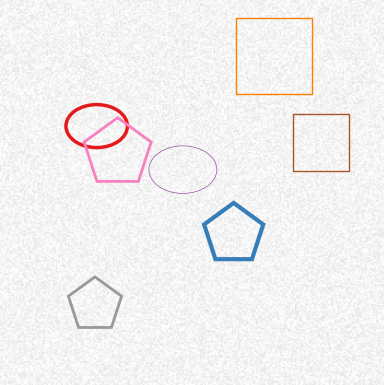[{"shape": "oval", "thickness": 2.5, "radius": 0.4, "center": [0.251, 0.672]}, {"shape": "pentagon", "thickness": 3, "radius": 0.4, "center": [0.607, 0.392]}, {"shape": "oval", "thickness": 0.5, "radius": 0.44, "center": [0.475, 0.559]}, {"shape": "square", "thickness": 1, "radius": 0.49, "center": [0.711, 0.855]}, {"shape": "square", "thickness": 1, "radius": 0.37, "center": [0.834, 0.63]}, {"shape": "pentagon", "thickness": 2, "radius": 0.46, "center": [0.306, 0.603]}, {"shape": "pentagon", "thickness": 2, "radius": 0.36, "center": [0.247, 0.208]}]